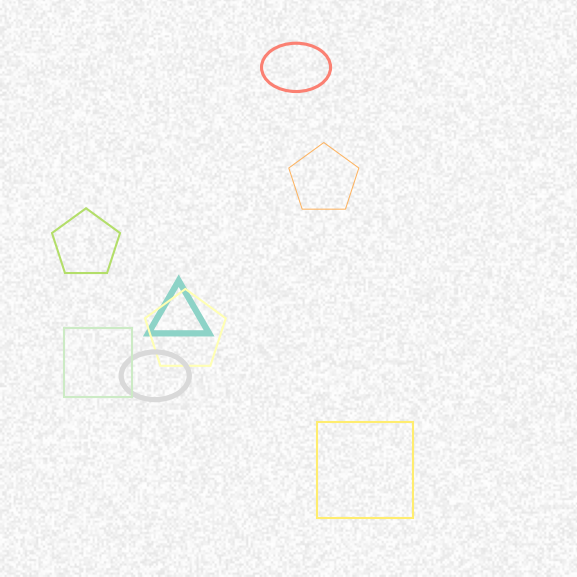[{"shape": "triangle", "thickness": 3, "radius": 0.3, "center": [0.309, 0.452]}, {"shape": "pentagon", "thickness": 1, "radius": 0.37, "center": [0.321, 0.425]}, {"shape": "oval", "thickness": 1.5, "radius": 0.3, "center": [0.513, 0.882]}, {"shape": "pentagon", "thickness": 0.5, "radius": 0.32, "center": [0.561, 0.689]}, {"shape": "pentagon", "thickness": 1, "radius": 0.31, "center": [0.149, 0.576]}, {"shape": "oval", "thickness": 2.5, "radius": 0.29, "center": [0.269, 0.348]}, {"shape": "square", "thickness": 1, "radius": 0.3, "center": [0.17, 0.371]}, {"shape": "square", "thickness": 1, "radius": 0.42, "center": [0.632, 0.185]}]